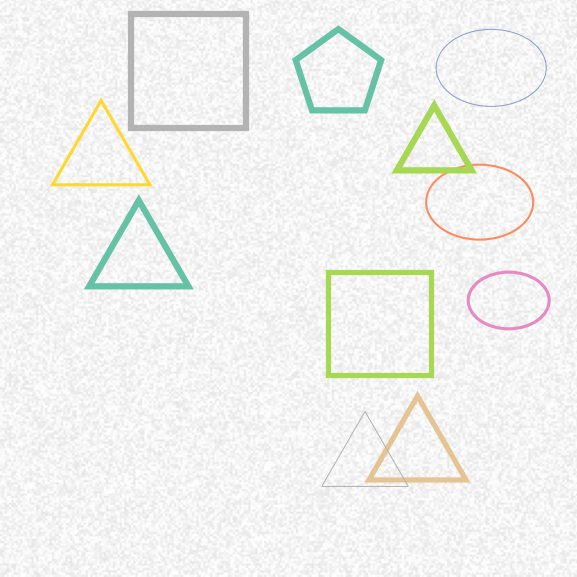[{"shape": "pentagon", "thickness": 3, "radius": 0.39, "center": [0.586, 0.871]}, {"shape": "triangle", "thickness": 3, "radius": 0.5, "center": [0.24, 0.553]}, {"shape": "oval", "thickness": 1, "radius": 0.46, "center": [0.831, 0.649]}, {"shape": "oval", "thickness": 0.5, "radius": 0.48, "center": [0.851, 0.882]}, {"shape": "oval", "thickness": 1.5, "radius": 0.35, "center": [0.881, 0.479]}, {"shape": "triangle", "thickness": 3, "radius": 0.37, "center": [0.752, 0.742]}, {"shape": "square", "thickness": 2.5, "radius": 0.45, "center": [0.657, 0.439]}, {"shape": "triangle", "thickness": 1.5, "radius": 0.49, "center": [0.175, 0.728]}, {"shape": "triangle", "thickness": 2.5, "radius": 0.48, "center": [0.723, 0.217]}, {"shape": "triangle", "thickness": 0.5, "radius": 0.43, "center": [0.632, 0.2]}, {"shape": "square", "thickness": 3, "radius": 0.49, "center": [0.326, 0.876]}]